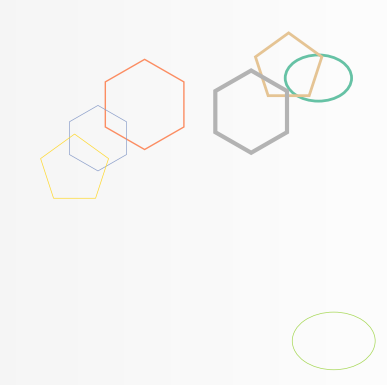[{"shape": "oval", "thickness": 2, "radius": 0.43, "center": [0.822, 0.797]}, {"shape": "hexagon", "thickness": 1, "radius": 0.59, "center": [0.373, 0.729]}, {"shape": "hexagon", "thickness": 0.5, "radius": 0.43, "center": [0.253, 0.641]}, {"shape": "oval", "thickness": 0.5, "radius": 0.53, "center": [0.861, 0.114]}, {"shape": "pentagon", "thickness": 0.5, "radius": 0.46, "center": [0.192, 0.56]}, {"shape": "pentagon", "thickness": 2, "radius": 0.45, "center": [0.745, 0.824]}, {"shape": "hexagon", "thickness": 3, "radius": 0.53, "center": [0.648, 0.71]}]